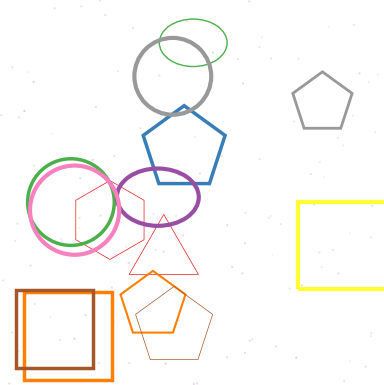[{"shape": "triangle", "thickness": 0.5, "radius": 0.52, "center": [0.425, 0.339]}, {"shape": "hexagon", "thickness": 0.5, "radius": 0.51, "center": [0.286, 0.429]}, {"shape": "pentagon", "thickness": 2.5, "radius": 0.56, "center": [0.478, 0.614]}, {"shape": "oval", "thickness": 1, "radius": 0.44, "center": [0.502, 0.889]}, {"shape": "circle", "thickness": 2.5, "radius": 0.56, "center": [0.184, 0.475]}, {"shape": "oval", "thickness": 3, "radius": 0.53, "center": [0.41, 0.488]}, {"shape": "pentagon", "thickness": 1.5, "radius": 0.44, "center": [0.397, 0.208]}, {"shape": "square", "thickness": 2.5, "radius": 0.57, "center": [0.177, 0.127]}, {"shape": "square", "thickness": 3, "radius": 0.56, "center": [0.887, 0.363]}, {"shape": "square", "thickness": 2.5, "radius": 0.51, "center": [0.142, 0.145]}, {"shape": "pentagon", "thickness": 0.5, "radius": 0.53, "center": [0.452, 0.151]}, {"shape": "circle", "thickness": 3, "radius": 0.58, "center": [0.194, 0.454]}, {"shape": "pentagon", "thickness": 2, "radius": 0.41, "center": [0.838, 0.732]}, {"shape": "circle", "thickness": 3, "radius": 0.5, "center": [0.449, 0.802]}]